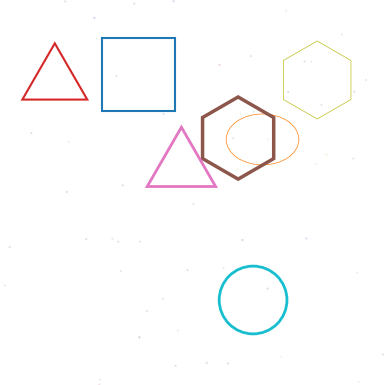[{"shape": "square", "thickness": 1.5, "radius": 0.47, "center": [0.36, 0.807]}, {"shape": "oval", "thickness": 0.5, "radius": 0.47, "center": [0.682, 0.638]}, {"shape": "triangle", "thickness": 1.5, "radius": 0.49, "center": [0.142, 0.79]}, {"shape": "hexagon", "thickness": 2.5, "radius": 0.53, "center": [0.619, 0.641]}, {"shape": "triangle", "thickness": 2, "radius": 0.51, "center": [0.471, 0.567]}, {"shape": "hexagon", "thickness": 0.5, "radius": 0.51, "center": [0.824, 0.792]}, {"shape": "circle", "thickness": 2, "radius": 0.44, "center": [0.657, 0.221]}]